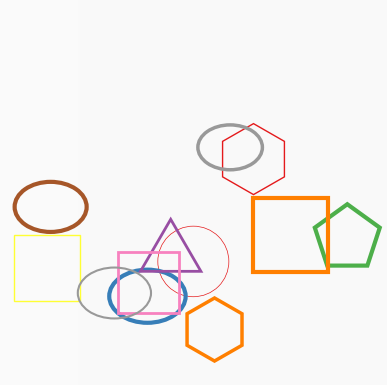[{"shape": "circle", "thickness": 0.5, "radius": 0.46, "center": [0.499, 0.321]}, {"shape": "hexagon", "thickness": 1, "radius": 0.46, "center": [0.654, 0.587]}, {"shape": "oval", "thickness": 3, "radius": 0.49, "center": [0.38, 0.231]}, {"shape": "pentagon", "thickness": 3, "radius": 0.44, "center": [0.896, 0.381]}, {"shape": "triangle", "thickness": 2, "radius": 0.45, "center": [0.441, 0.34]}, {"shape": "square", "thickness": 3, "radius": 0.49, "center": [0.75, 0.39]}, {"shape": "hexagon", "thickness": 2.5, "radius": 0.41, "center": [0.554, 0.144]}, {"shape": "square", "thickness": 1, "radius": 0.43, "center": [0.121, 0.304]}, {"shape": "oval", "thickness": 3, "radius": 0.46, "center": [0.131, 0.463]}, {"shape": "square", "thickness": 2, "radius": 0.4, "center": [0.383, 0.265]}, {"shape": "oval", "thickness": 1.5, "radius": 0.47, "center": [0.295, 0.239]}, {"shape": "oval", "thickness": 2.5, "radius": 0.42, "center": [0.594, 0.617]}]